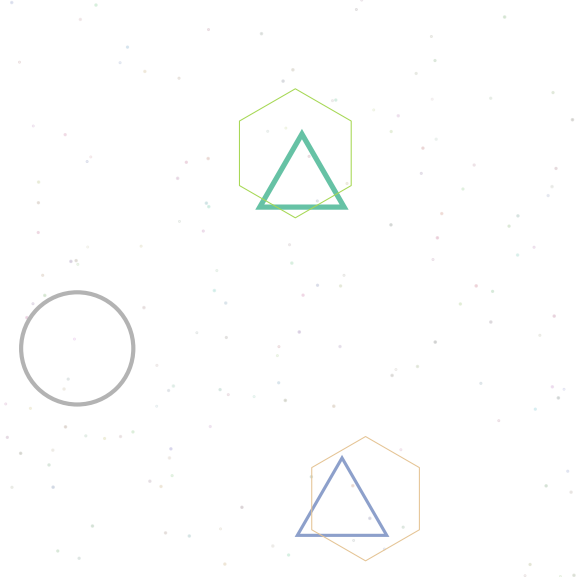[{"shape": "triangle", "thickness": 2.5, "radius": 0.42, "center": [0.523, 0.683]}, {"shape": "triangle", "thickness": 1.5, "radius": 0.45, "center": [0.592, 0.117]}, {"shape": "hexagon", "thickness": 0.5, "radius": 0.56, "center": [0.511, 0.734]}, {"shape": "hexagon", "thickness": 0.5, "radius": 0.54, "center": [0.633, 0.136]}, {"shape": "circle", "thickness": 2, "radius": 0.49, "center": [0.134, 0.396]}]